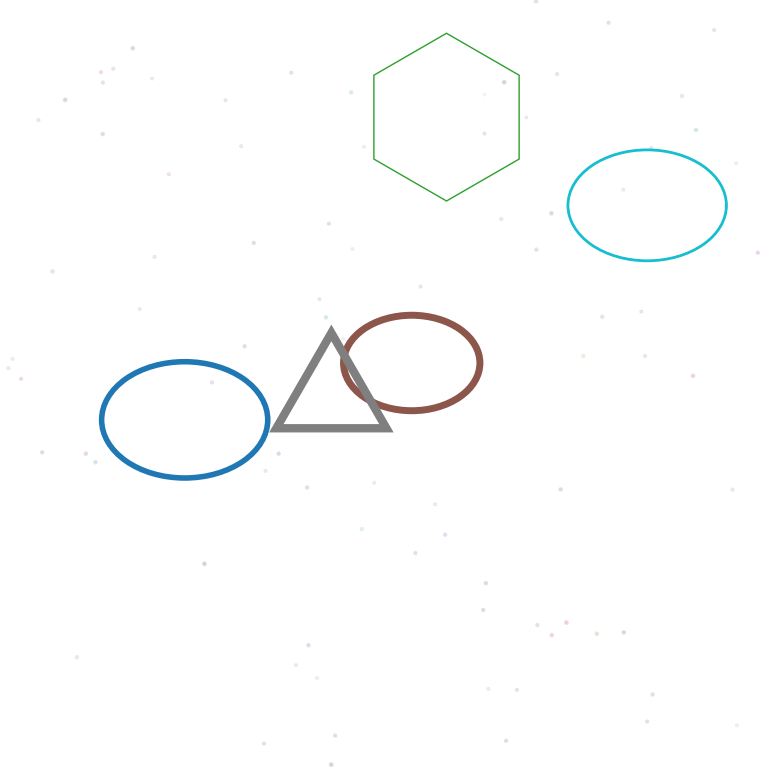[{"shape": "oval", "thickness": 2, "radius": 0.54, "center": [0.24, 0.455]}, {"shape": "hexagon", "thickness": 0.5, "radius": 0.54, "center": [0.58, 0.848]}, {"shape": "oval", "thickness": 2.5, "radius": 0.44, "center": [0.535, 0.529]}, {"shape": "triangle", "thickness": 3, "radius": 0.41, "center": [0.43, 0.485]}, {"shape": "oval", "thickness": 1, "radius": 0.51, "center": [0.84, 0.733]}]